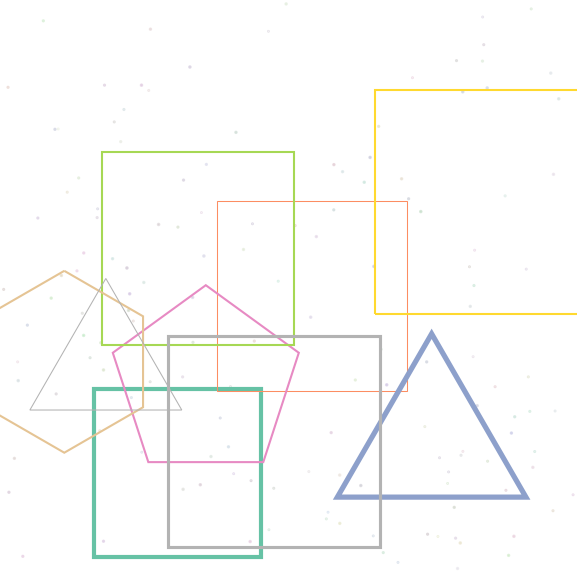[{"shape": "square", "thickness": 2, "radius": 0.72, "center": [0.307, 0.18]}, {"shape": "square", "thickness": 0.5, "radius": 0.82, "center": [0.541, 0.487]}, {"shape": "triangle", "thickness": 2.5, "radius": 0.94, "center": [0.747, 0.233]}, {"shape": "pentagon", "thickness": 1, "radius": 0.85, "center": [0.356, 0.336]}, {"shape": "square", "thickness": 1, "radius": 0.83, "center": [0.343, 0.569]}, {"shape": "square", "thickness": 1, "radius": 0.97, "center": [0.843, 0.649]}, {"shape": "hexagon", "thickness": 1, "radius": 0.79, "center": [0.111, 0.373]}, {"shape": "triangle", "thickness": 0.5, "radius": 0.76, "center": [0.183, 0.365]}, {"shape": "square", "thickness": 1.5, "radius": 0.92, "center": [0.474, 0.235]}]